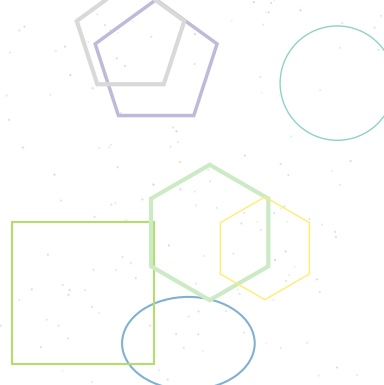[{"shape": "circle", "thickness": 1, "radius": 0.74, "center": [0.876, 0.784]}, {"shape": "pentagon", "thickness": 2.5, "radius": 0.83, "center": [0.405, 0.835]}, {"shape": "oval", "thickness": 1.5, "radius": 0.86, "center": [0.489, 0.108]}, {"shape": "square", "thickness": 1.5, "radius": 0.92, "center": [0.216, 0.238]}, {"shape": "pentagon", "thickness": 3, "radius": 0.73, "center": [0.339, 0.9]}, {"shape": "hexagon", "thickness": 3, "radius": 0.88, "center": [0.545, 0.396]}, {"shape": "hexagon", "thickness": 1, "radius": 0.67, "center": [0.688, 0.355]}]